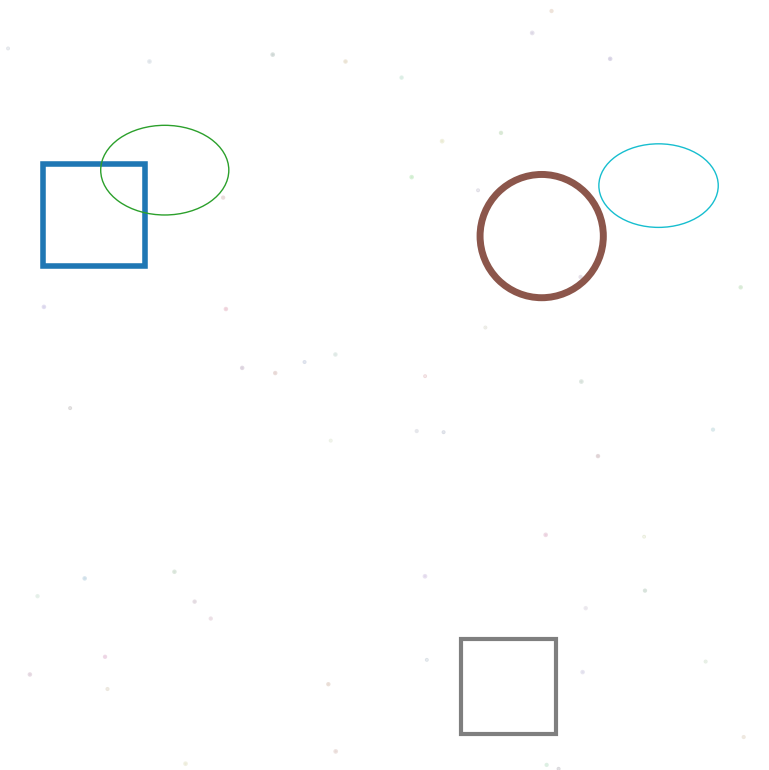[{"shape": "square", "thickness": 2, "radius": 0.33, "center": [0.122, 0.721]}, {"shape": "oval", "thickness": 0.5, "radius": 0.42, "center": [0.214, 0.779]}, {"shape": "circle", "thickness": 2.5, "radius": 0.4, "center": [0.704, 0.693]}, {"shape": "square", "thickness": 1.5, "radius": 0.31, "center": [0.66, 0.108]}, {"shape": "oval", "thickness": 0.5, "radius": 0.39, "center": [0.855, 0.759]}]